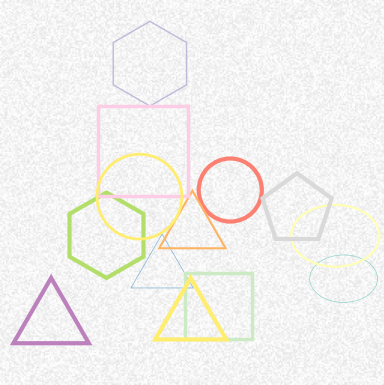[{"shape": "oval", "thickness": 0.5, "radius": 0.44, "center": [0.892, 0.276]}, {"shape": "oval", "thickness": 1.5, "radius": 0.57, "center": [0.871, 0.387]}, {"shape": "hexagon", "thickness": 1, "radius": 0.55, "center": [0.389, 0.835]}, {"shape": "circle", "thickness": 3, "radius": 0.41, "center": [0.598, 0.506]}, {"shape": "triangle", "thickness": 0.5, "radius": 0.47, "center": [0.421, 0.299]}, {"shape": "triangle", "thickness": 1.5, "radius": 0.5, "center": [0.5, 0.405]}, {"shape": "hexagon", "thickness": 3, "radius": 0.55, "center": [0.277, 0.389]}, {"shape": "square", "thickness": 2.5, "radius": 0.58, "center": [0.371, 0.608]}, {"shape": "pentagon", "thickness": 3, "radius": 0.47, "center": [0.772, 0.456]}, {"shape": "triangle", "thickness": 3, "radius": 0.57, "center": [0.133, 0.165]}, {"shape": "square", "thickness": 2.5, "radius": 0.43, "center": [0.568, 0.206]}, {"shape": "triangle", "thickness": 3, "radius": 0.53, "center": [0.495, 0.172]}, {"shape": "circle", "thickness": 2, "radius": 0.55, "center": [0.362, 0.489]}]